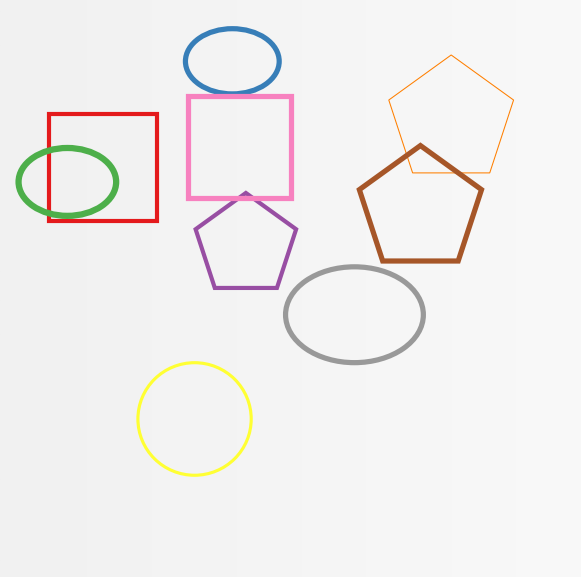[{"shape": "square", "thickness": 2, "radius": 0.46, "center": [0.177, 0.709]}, {"shape": "oval", "thickness": 2.5, "radius": 0.4, "center": [0.4, 0.893]}, {"shape": "oval", "thickness": 3, "radius": 0.42, "center": [0.116, 0.684]}, {"shape": "pentagon", "thickness": 2, "radius": 0.45, "center": [0.423, 0.574]}, {"shape": "pentagon", "thickness": 0.5, "radius": 0.56, "center": [0.776, 0.791]}, {"shape": "circle", "thickness": 1.5, "radius": 0.49, "center": [0.335, 0.274]}, {"shape": "pentagon", "thickness": 2.5, "radius": 0.55, "center": [0.723, 0.637]}, {"shape": "square", "thickness": 2.5, "radius": 0.45, "center": [0.412, 0.745]}, {"shape": "oval", "thickness": 2.5, "radius": 0.59, "center": [0.61, 0.454]}]